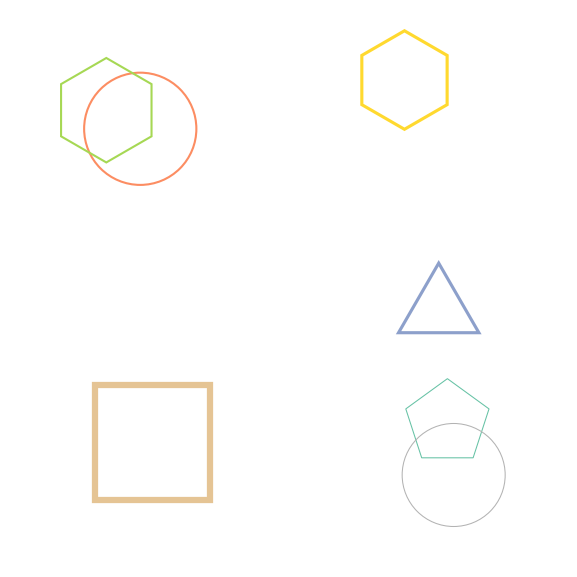[{"shape": "pentagon", "thickness": 0.5, "radius": 0.38, "center": [0.775, 0.268]}, {"shape": "circle", "thickness": 1, "radius": 0.49, "center": [0.243, 0.776]}, {"shape": "triangle", "thickness": 1.5, "radius": 0.4, "center": [0.76, 0.463]}, {"shape": "hexagon", "thickness": 1, "radius": 0.45, "center": [0.184, 0.808]}, {"shape": "hexagon", "thickness": 1.5, "radius": 0.43, "center": [0.7, 0.861]}, {"shape": "square", "thickness": 3, "radius": 0.5, "center": [0.264, 0.233]}, {"shape": "circle", "thickness": 0.5, "radius": 0.45, "center": [0.786, 0.177]}]